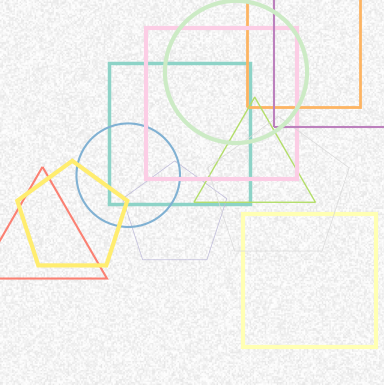[{"shape": "square", "thickness": 2.5, "radius": 0.92, "center": [0.466, 0.654]}, {"shape": "square", "thickness": 3, "radius": 0.86, "center": [0.805, 0.272]}, {"shape": "pentagon", "thickness": 0.5, "radius": 0.71, "center": [0.454, 0.44]}, {"shape": "triangle", "thickness": 1.5, "radius": 0.97, "center": [0.11, 0.373]}, {"shape": "circle", "thickness": 1.5, "radius": 0.67, "center": [0.333, 0.545]}, {"shape": "square", "thickness": 2, "radius": 0.73, "center": [0.789, 0.868]}, {"shape": "triangle", "thickness": 1, "radius": 0.91, "center": [0.662, 0.566]}, {"shape": "square", "thickness": 3, "radius": 0.98, "center": [0.576, 0.731]}, {"shape": "pentagon", "thickness": 0.5, "radius": 0.97, "center": [0.723, 0.504]}, {"shape": "square", "thickness": 1.5, "radius": 0.89, "center": [0.89, 0.849]}, {"shape": "circle", "thickness": 3, "radius": 0.92, "center": [0.613, 0.813]}, {"shape": "pentagon", "thickness": 3, "radius": 0.75, "center": [0.188, 0.432]}]